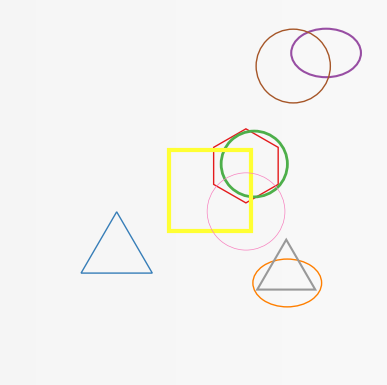[{"shape": "hexagon", "thickness": 1, "radius": 0.48, "center": [0.635, 0.569]}, {"shape": "triangle", "thickness": 1, "radius": 0.53, "center": [0.301, 0.344]}, {"shape": "circle", "thickness": 2, "radius": 0.43, "center": [0.656, 0.574]}, {"shape": "oval", "thickness": 1.5, "radius": 0.45, "center": [0.842, 0.862]}, {"shape": "oval", "thickness": 1, "radius": 0.44, "center": [0.741, 0.265]}, {"shape": "square", "thickness": 3, "radius": 0.53, "center": [0.542, 0.505]}, {"shape": "circle", "thickness": 1, "radius": 0.48, "center": [0.757, 0.828]}, {"shape": "circle", "thickness": 0.5, "radius": 0.5, "center": [0.635, 0.451]}, {"shape": "triangle", "thickness": 1.5, "radius": 0.43, "center": [0.739, 0.291]}]